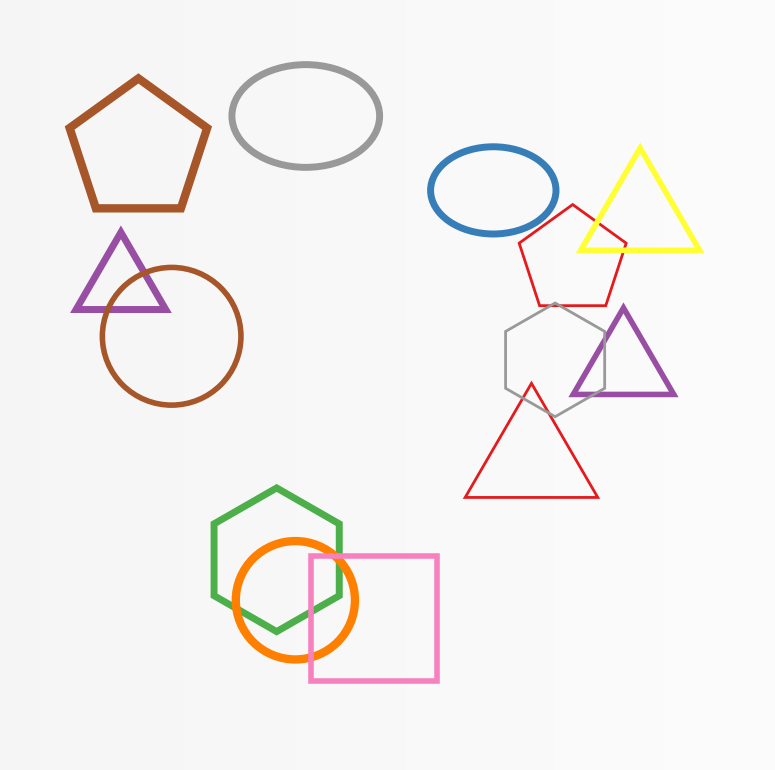[{"shape": "triangle", "thickness": 1, "radius": 0.49, "center": [0.686, 0.403]}, {"shape": "pentagon", "thickness": 1, "radius": 0.36, "center": [0.739, 0.662]}, {"shape": "oval", "thickness": 2.5, "radius": 0.4, "center": [0.637, 0.753]}, {"shape": "hexagon", "thickness": 2.5, "radius": 0.47, "center": [0.357, 0.273]}, {"shape": "triangle", "thickness": 2.5, "radius": 0.33, "center": [0.156, 0.631]}, {"shape": "triangle", "thickness": 2, "radius": 0.37, "center": [0.805, 0.525]}, {"shape": "circle", "thickness": 3, "radius": 0.38, "center": [0.381, 0.22]}, {"shape": "triangle", "thickness": 2, "radius": 0.44, "center": [0.826, 0.719]}, {"shape": "circle", "thickness": 2, "radius": 0.45, "center": [0.221, 0.563]}, {"shape": "pentagon", "thickness": 3, "radius": 0.47, "center": [0.179, 0.805]}, {"shape": "square", "thickness": 2, "radius": 0.41, "center": [0.482, 0.197]}, {"shape": "hexagon", "thickness": 1, "radius": 0.37, "center": [0.716, 0.533]}, {"shape": "oval", "thickness": 2.5, "radius": 0.48, "center": [0.395, 0.849]}]